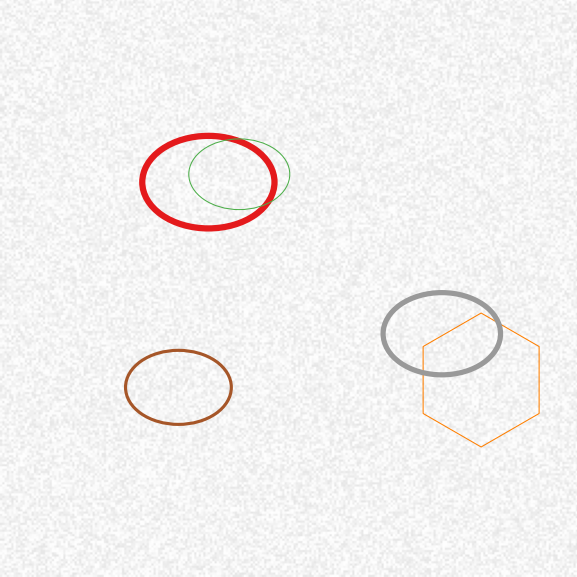[{"shape": "oval", "thickness": 3, "radius": 0.57, "center": [0.361, 0.684]}, {"shape": "oval", "thickness": 0.5, "radius": 0.44, "center": [0.414, 0.697]}, {"shape": "hexagon", "thickness": 0.5, "radius": 0.58, "center": [0.833, 0.341]}, {"shape": "oval", "thickness": 1.5, "radius": 0.46, "center": [0.309, 0.328]}, {"shape": "oval", "thickness": 2.5, "radius": 0.51, "center": [0.765, 0.421]}]